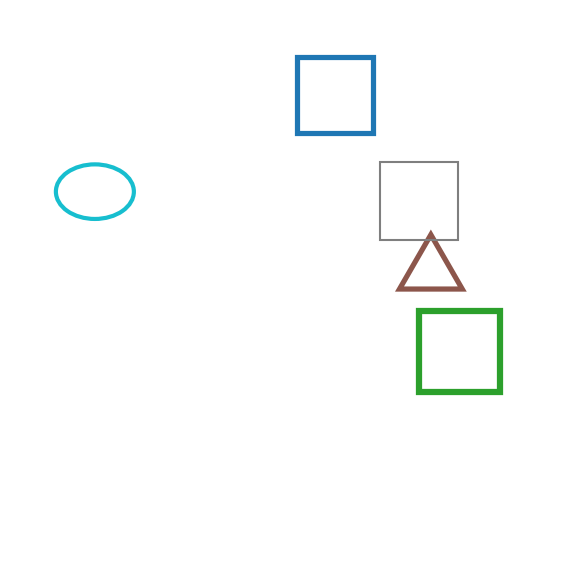[{"shape": "square", "thickness": 2.5, "radius": 0.33, "center": [0.58, 0.835]}, {"shape": "square", "thickness": 3, "radius": 0.35, "center": [0.796, 0.391]}, {"shape": "triangle", "thickness": 2.5, "radius": 0.31, "center": [0.746, 0.53]}, {"shape": "square", "thickness": 1, "radius": 0.34, "center": [0.725, 0.651]}, {"shape": "oval", "thickness": 2, "radius": 0.34, "center": [0.164, 0.667]}]